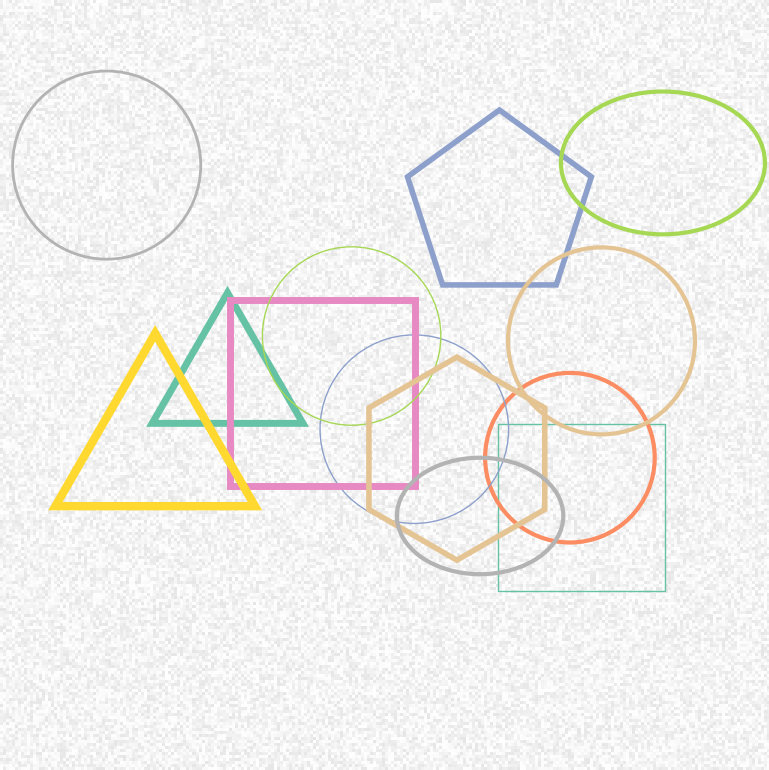[{"shape": "square", "thickness": 0.5, "radius": 0.54, "center": [0.755, 0.341]}, {"shape": "triangle", "thickness": 2.5, "radius": 0.57, "center": [0.296, 0.507]}, {"shape": "circle", "thickness": 1.5, "radius": 0.55, "center": [0.74, 0.406]}, {"shape": "circle", "thickness": 0.5, "radius": 0.61, "center": [0.538, 0.443]}, {"shape": "pentagon", "thickness": 2, "radius": 0.63, "center": [0.649, 0.732]}, {"shape": "square", "thickness": 2.5, "radius": 0.6, "center": [0.419, 0.49]}, {"shape": "oval", "thickness": 1.5, "radius": 0.66, "center": [0.861, 0.788]}, {"shape": "circle", "thickness": 0.5, "radius": 0.58, "center": [0.457, 0.564]}, {"shape": "triangle", "thickness": 3, "radius": 0.75, "center": [0.202, 0.417]}, {"shape": "circle", "thickness": 1.5, "radius": 0.61, "center": [0.781, 0.557]}, {"shape": "hexagon", "thickness": 2, "radius": 0.66, "center": [0.593, 0.404]}, {"shape": "oval", "thickness": 1.5, "radius": 0.54, "center": [0.624, 0.33]}, {"shape": "circle", "thickness": 1, "radius": 0.61, "center": [0.139, 0.786]}]